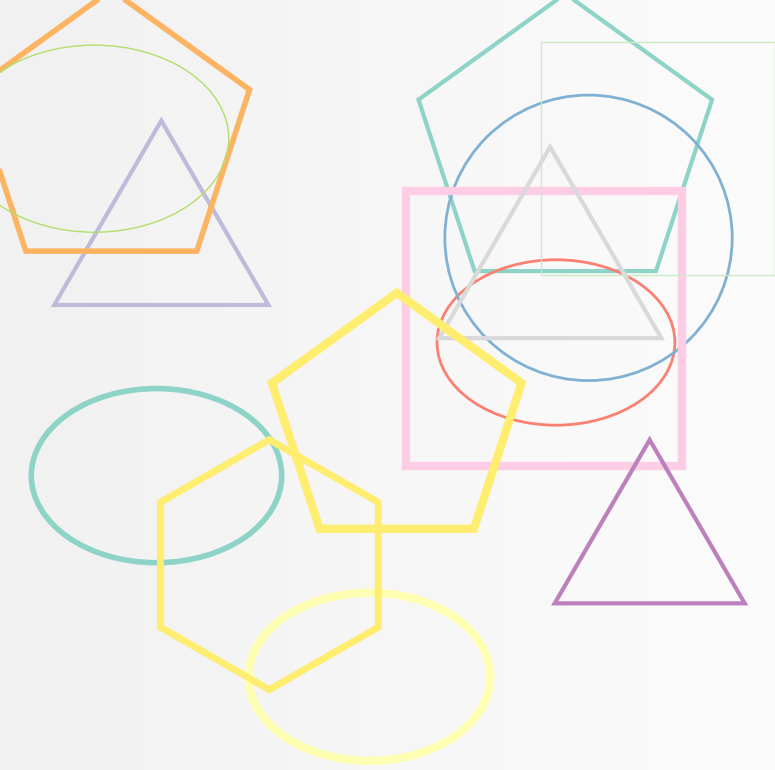[{"shape": "oval", "thickness": 2, "radius": 0.81, "center": [0.202, 0.382]}, {"shape": "pentagon", "thickness": 1.5, "radius": 1.0, "center": [0.729, 0.809]}, {"shape": "oval", "thickness": 3, "radius": 0.78, "center": [0.477, 0.121]}, {"shape": "triangle", "thickness": 1.5, "radius": 0.8, "center": [0.208, 0.684]}, {"shape": "oval", "thickness": 1, "radius": 0.77, "center": [0.717, 0.555]}, {"shape": "circle", "thickness": 1, "radius": 0.93, "center": [0.759, 0.691]}, {"shape": "pentagon", "thickness": 2, "radius": 0.94, "center": [0.144, 0.826]}, {"shape": "oval", "thickness": 0.5, "radius": 0.87, "center": [0.122, 0.82]}, {"shape": "square", "thickness": 3, "radius": 0.89, "center": [0.702, 0.573]}, {"shape": "triangle", "thickness": 1.5, "radius": 0.83, "center": [0.71, 0.644]}, {"shape": "triangle", "thickness": 1.5, "radius": 0.71, "center": [0.838, 0.287]}, {"shape": "square", "thickness": 0.5, "radius": 0.76, "center": [0.849, 0.794]}, {"shape": "hexagon", "thickness": 2.5, "radius": 0.81, "center": [0.347, 0.267]}, {"shape": "pentagon", "thickness": 3, "radius": 0.85, "center": [0.512, 0.45]}]